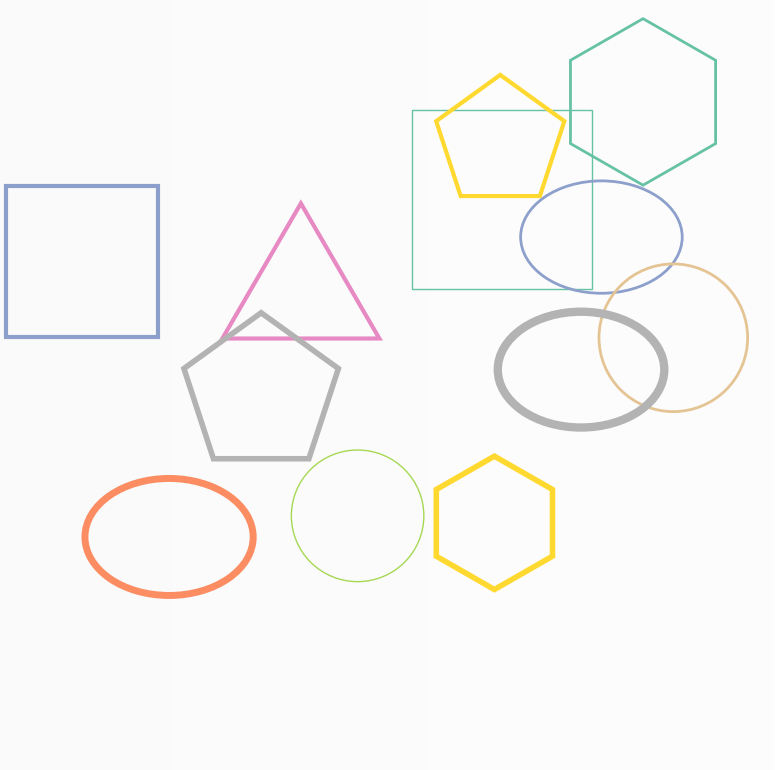[{"shape": "square", "thickness": 0.5, "radius": 0.58, "center": [0.648, 0.741]}, {"shape": "hexagon", "thickness": 1, "radius": 0.54, "center": [0.83, 0.868]}, {"shape": "oval", "thickness": 2.5, "radius": 0.54, "center": [0.218, 0.303]}, {"shape": "oval", "thickness": 1, "radius": 0.52, "center": [0.776, 0.692]}, {"shape": "square", "thickness": 1.5, "radius": 0.49, "center": [0.106, 0.66]}, {"shape": "triangle", "thickness": 1.5, "radius": 0.58, "center": [0.388, 0.619]}, {"shape": "circle", "thickness": 0.5, "radius": 0.43, "center": [0.461, 0.33]}, {"shape": "hexagon", "thickness": 2, "radius": 0.43, "center": [0.638, 0.321]}, {"shape": "pentagon", "thickness": 1.5, "radius": 0.43, "center": [0.646, 0.816]}, {"shape": "circle", "thickness": 1, "radius": 0.48, "center": [0.869, 0.561]}, {"shape": "oval", "thickness": 3, "radius": 0.54, "center": [0.75, 0.52]}, {"shape": "pentagon", "thickness": 2, "radius": 0.52, "center": [0.337, 0.489]}]